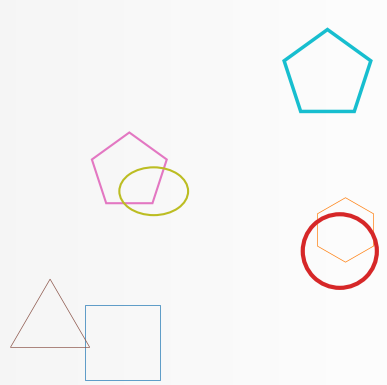[{"shape": "square", "thickness": 0.5, "radius": 0.49, "center": [0.316, 0.11]}, {"shape": "hexagon", "thickness": 0.5, "radius": 0.42, "center": [0.892, 0.403]}, {"shape": "circle", "thickness": 3, "radius": 0.48, "center": [0.877, 0.348]}, {"shape": "triangle", "thickness": 0.5, "radius": 0.59, "center": [0.129, 0.157]}, {"shape": "pentagon", "thickness": 1.5, "radius": 0.51, "center": [0.334, 0.554]}, {"shape": "oval", "thickness": 1.5, "radius": 0.44, "center": [0.397, 0.503]}, {"shape": "pentagon", "thickness": 2.5, "radius": 0.59, "center": [0.845, 0.806]}]